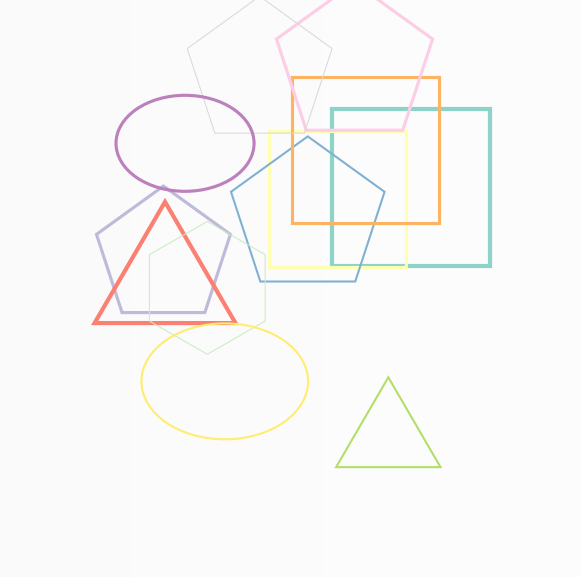[{"shape": "square", "thickness": 2, "radius": 0.68, "center": [0.708, 0.675]}, {"shape": "square", "thickness": 1.5, "radius": 0.59, "center": [0.581, 0.655]}, {"shape": "pentagon", "thickness": 1.5, "radius": 0.61, "center": [0.281, 0.556]}, {"shape": "triangle", "thickness": 2, "radius": 0.7, "center": [0.284, 0.51]}, {"shape": "pentagon", "thickness": 1, "radius": 0.69, "center": [0.53, 0.624]}, {"shape": "square", "thickness": 1.5, "radius": 0.63, "center": [0.629, 0.739]}, {"shape": "triangle", "thickness": 1, "radius": 0.52, "center": [0.668, 0.242]}, {"shape": "pentagon", "thickness": 1.5, "radius": 0.71, "center": [0.61, 0.888]}, {"shape": "pentagon", "thickness": 0.5, "radius": 0.66, "center": [0.447, 0.875]}, {"shape": "oval", "thickness": 1.5, "radius": 0.59, "center": [0.318, 0.751]}, {"shape": "hexagon", "thickness": 0.5, "radius": 0.57, "center": [0.357, 0.501]}, {"shape": "oval", "thickness": 1, "radius": 0.72, "center": [0.387, 0.339]}]